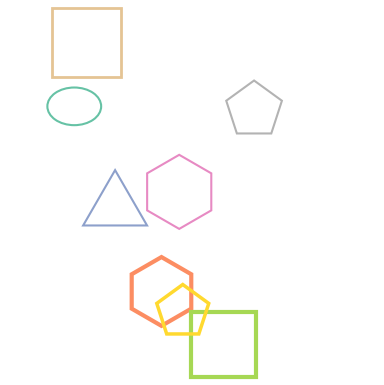[{"shape": "oval", "thickness": 1.5, "radius": 0.35, "center": [0.193, 0.724]}, {"shape": "hexagon", "thickness": 3, "radius": 0.45, "center": [0.419, 0.243]}, {"shape": "triangle", "thickness": 1.5, "radius": 0.48, "center": [0.299, 0.462]}, {"shape": "hexagon", "thickness": 1.5, "radius": 0.48, "center": [0.465, 0.502]}, {"shape": "square", "thickness": 3, "radius": 0.42, "center": [0.581, 0.104]}, {"shape": "pentagon", "thickness": 2.5, "radius": 0.35, "center": [0.475, 0.19]}, {"shape": "square", "thickness": 2, "radius": 0.45, "center": [0.226, 0.889]}, {"shape": "pentagon", "thickness": 1.5, "radius": 0.38, "center": [0.66, 0.715]}]